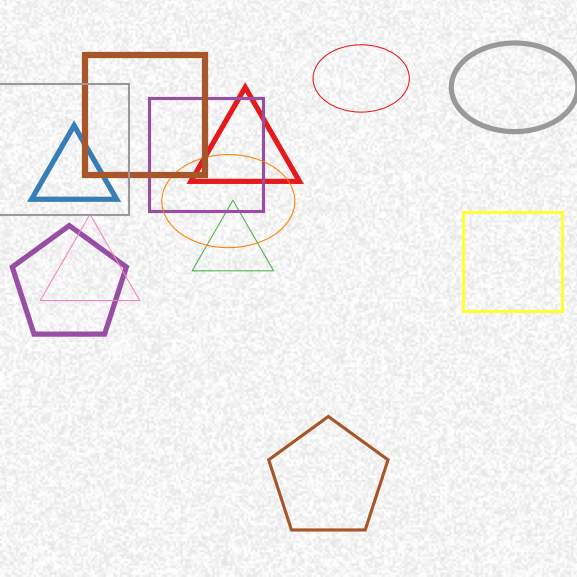[{"shape": "triangle", "thickness": 2.5, "radius": 0.54, "center": [0.425, 0.739]}, {"shape": "oval", "thickness": 0.5, "radius": 0.42, "center": [0.625, 0.863]}, {"shape": "triangle", "thickness": 2.5, "radius": 0.43, "center": [0.128, 0.697]}, {"shape": "triangle", "thickness": 0.5, "radius": 0.41, "center": [0.403, 0.571]}, {"shape": "square", "thickness": 1.5, "radius": 0.49, "center": [0.357, 0.732]}, {"shape": "pentagon", "thickness": 2.5, "radius": 0.52, "center": [0.12, 0.505]}, {"shape": "oval", "thickness": 0.5, "radius": 0.58, "center": [0.395, 0.651]}, {"shape": "square", "thickness": 1.5, "radius": 0.43, "center": [0.888, 0.546]}, {"shape": "pentagon", "thickness": 1.5, "radius": 0.54, "center": [0.569, 0.169]}, {"shape": "square", "thickness": 3, "radius": 0.52, "center": [0.251, 0.8]}, {"shape": "triangle", "thickness": 0.5, "radius": 0.5, "center": [0.156, 0.528]}, {"shape": "square", "thickness": 1, "radius": 0.57, "center": [0.11, 0.74]}, {"shape": "oval", "thickness": 2.5, "radius": 0.55, "center": [0.891, 0.848]}]